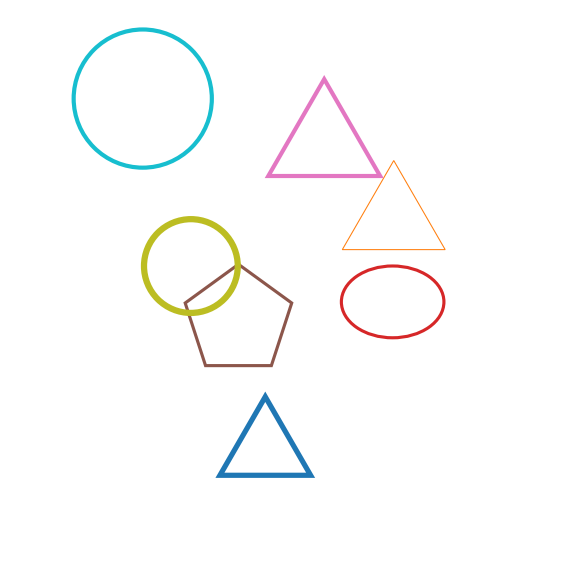[{"shape": "triangle", "thickness": 2.5, "radius": 0.45, "center": [0.459, 0.221]}, {"shape": "triangle", "thickness": 0.5, "radius": 0.51, "center": [0.682, 0.618]}, {"shape": "oval", "thickness": 1.5, "radius": 0.44, "center": [0.68, 0.476]}, {"shape": "pentagon", "thickness": 1.5, "radius": 0.48, "center": [0.413, 0.444]}, {"shape": "triangle", "thickness": 2, "radius": 0.56, "center": [0.561, 0.75]}, {"shape": "circle", "thickness": 3, "radius": 0.41, "center": [0.331, 0.538]}, {"shape": "circle", "thickness": 2, "radius": 0.6, "center": [0.247, 0.828]}]